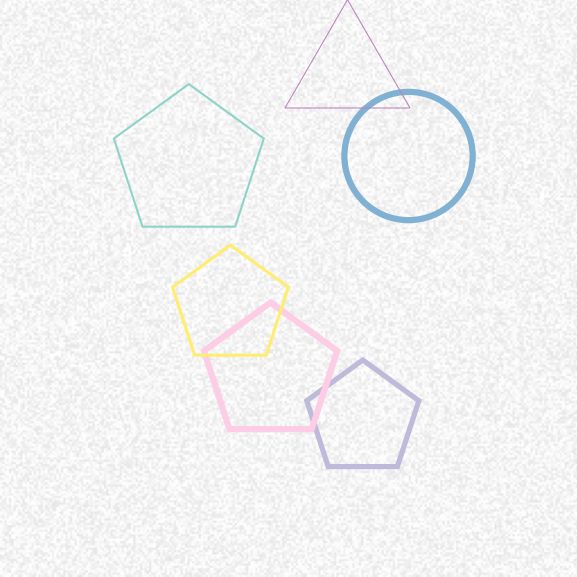[{"shape": "pentagon", "thickness": 1, "radius": 0.68, "center": [0.327, 0.717]}, {"shape": "pentagon", "thickness": 2.5, "radius": 0.51, "center": [0.628, 0.274]}, {"shape": "circle", "thickness": 3, "radius": 0.56, "center": [0.707, 0.729]}, {"shape": "pentagon", "thickness": 3, "radius": 0.61, "center": [0.469, 0.354]}, {"shape": "triangle", "thickness": 0.5, "radius": 0.63, "center": [0.602, 0.875]}, {"shape": "pentagon", "thickness": 1.5, "radius": 0.53, "center": [0.399, 0.469]}]